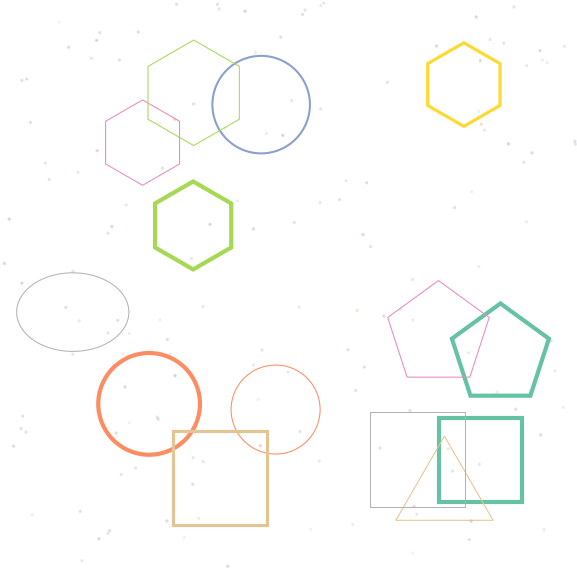[{"shape": "square", "thickness": 2, "radius": 0.36, "center": [0.833, 0.203]}, {"shape": "pentagon", "thickness": 2, "radius": 0.44, "center": [0.867, 0.385]}, {"shape": "circle", "thickness": 0.5, "radius": 0.39, "center": [0.477, 0.29]}, {"shape": "circle", "thickness": 2, "radius": 0.44, "center": [0.258, 0.3]}, {"shape": "circle", "thickness": 1, "radius": 0.42, "center": [0.452, 0.818]}, {"shape": "hexagon", "thickness": 0.5, "radius": 0.37, "center": [0.247, 0.752]}, {"shape": "pentagon", "thickness": 0.5, "radius": 0.46, "center": [0.759, 0.421]}, {"shape": "hexagon", "thickness": 0.5, "radius": 0.46, "center": [0.335, 0.838]}, {"shape": "hexagon", "thickness": 2, "radius": 0.38, "center": [0.334, 0.609]}, {"shape": "hexagon", "thickness": 1.5, "radius": 0.36, "center": [0.803, 0.853]}, {"shape": "square", "thickness": 1.5, "radius": 0.41, "center": [0.381, 0.172]}, {"shape": "triangle", "thickness": 0.5, "radius": 0.49, "center": [0.77, 0.147]}, {"shape": "oval", "thickness": 0.5, "radius": 0.49, "center": [0.126, 0.459]}, {"shape": "square", "thickness": 0.5, "radius": 0.41, "center": [0.724, 0.204]}]